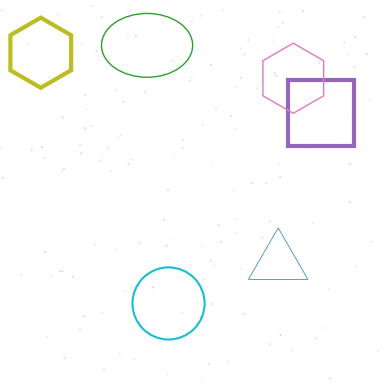[{"shape": "triangle", "thickness": 0.5, "radius": 0.45, "center": [0.723, 0.319]}, {"shape": "oval", "thickness": 1, "radius": 0.59, "center": [0.382, 0.882]}, {"shape": "square", "thickness": 3, "radius": 0.43, "center": [0.834, 0.706]}, {"shape": "hexagon", "thickness": 1, "radius": 0.46, "center": [0.762, 0.797]}, {"shape": "hexagon", "thickness": 3, "radius": 0.46, "center": [0.106, 0.863]}, {"shape": "circle", "thickness": 1.5, "radius": 0.47, "center": [0.438, 0.212]}]